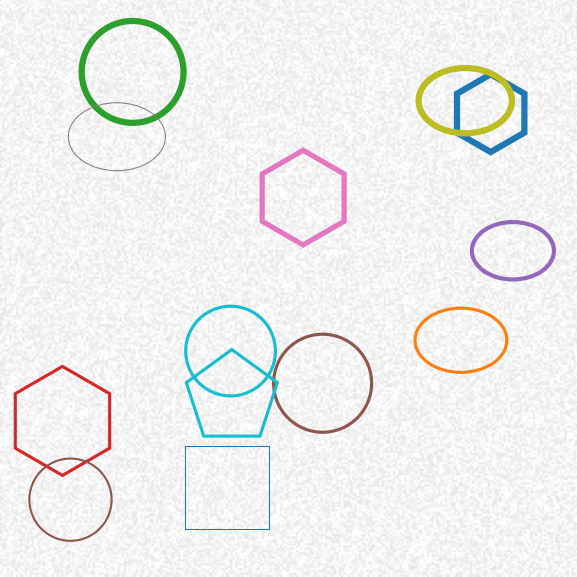[{"shape": "hexagon", "thickness": 3, "radius": 0.34, "center": [0.85, 0.803]}, {"shape": "square", "thickness": 0.5, "radius": 0.36, "center": [0.393, 0.155]}, {"shape": "oval", "thickness": 1.5, "radius": 0.4, "center": [0.798, 0.41]}, {"shape": "circle", "thickness": 3, "radius": 0.44, "center": [0.23, 0.875]}, {"shape": "hexagon", "thickness": 1.5, "radius": 0.47, "center": [0.108, 0.27]}, {"shape": "oval", "thickness": 2, "radius": 0.36, "center": [0.888, 0.565]}, {"shape": "circle", "thickness": 1.5, "radius": 0.42, "center": [0.559, 0.336]}, {"shape": "circle", "thickness": 1, "radius": 0.36, "center": [0.122, 0.134]}, {"shape": "hexagon", "thickness": 2.5, "radius": 0.41, "center": [0.525, 0.657]}, {"shape": "oval", "thickness": 0.5, "radius": 0.42, "center": [0.202, 0.762]}, {"shape": "oval", "thickness": 3, "radius": 0.4, "center": [0.806, 0.825]}, {"shape": "circle", "thickness": 1.5, "radius": 0.39, "center": [0.399, 0.391]}, {"shape": "pentagon", "thickness": 1.5, "radius": 0.41, "center": [0.401, 0.311]}]